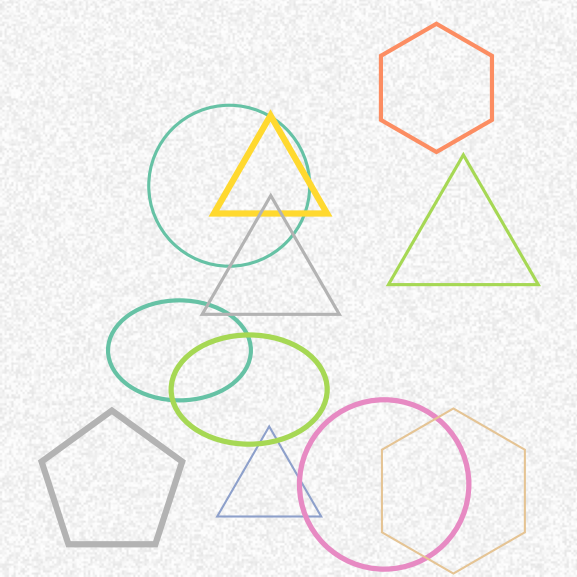[{"shape": "circle", "thickness": 1.5, "radius": 0.7, "center": [0.397, 0.678]}, {"shape": "oval", "thickness": 2, "radius": 0.62, "center": [0.311, 0.392]}, {"shape": "hexagon", "thickness": 2, "radius": 0.56, "center": [0.756, 0.847]}, {"shape": "triangle", "thickness": 1, "radius": 0.52, "center": [0.466, 0.157]}, {"shape": "circle", "thickness": 2.5, "radius": 0.73, "center": [0.665, 0.16]}, {"shape": "triangle", "thickness": 1.5, "radius": 0.75, "center": [0.802, 0.581]}, {"shape": "oval", "thickness": 2.5, "radius": 0.68, "center": [0.431, 0.325]}, {"shape": "triangle", "thickness": 3, "radius": 0.57, "center": [0.468, 0.686]}, {"shape": "hexagon", "thickness": 1, "radius": 0.71, "center": [0.785, 0.149]}, {"shape": "triangle", "thickness": 1.5, "radius": 0.69, "center": [0.469, 0.523]}, {"shape": "pentagon", "thickness": 3, "radius": 0.64, "center": [0.194, 0.16]}]